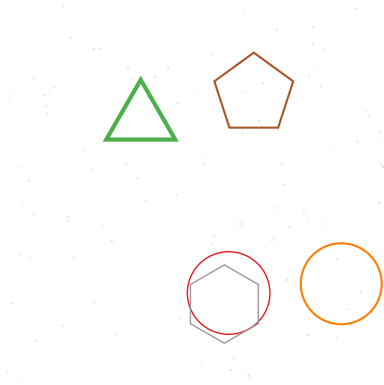[{"shape": "circle", "thickness": 1, "radius": 0.54, "center": [0.594, 0.239]}, {"shape": "triangle", "thickness": 3, "radius": 0.52, "center": [0.366, 0.689]}, {"shape": "circle", "thickness": 1.5, "radius": 0.53, "center": [0.886, 0.263]}, {"shape": "pentagon", "thickness": 1.5, "radius": 0.54, "center": [0.659, 0.756]}, {"shape": "hexagon", "thickness": 1, "radius": 0.51, "center": [0.583, 0.21]}]